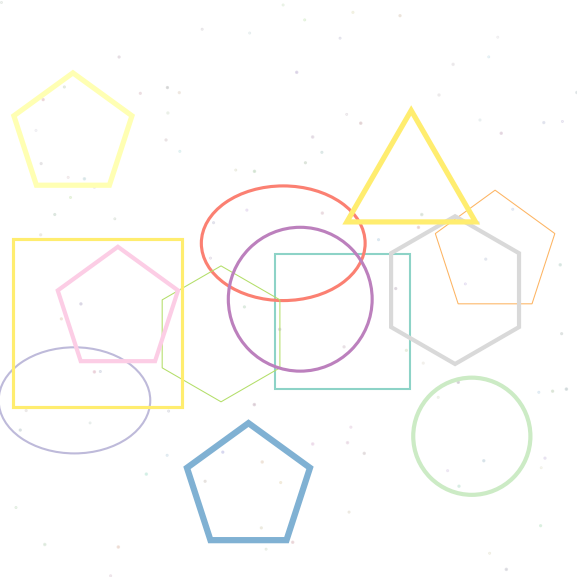[{"shape": "square", "thickness": 1, "radius": 0.58, "center": [0.594, 0.443]}, {"shape": "pentagon", "thickness": 2.5, "radius": 0.54, "center": [0.126, 0.765]}, {"shape": "oval", "thickness": 1, "radius": 0.66, "center": [0.129, 0.306]}, {"shape": "oval", "thickness": 1.5, "radius": 0.71, "center": [0.49, 0.578]}, {"shape": "pentagon", "thickness": 3, "radius": 0.56, "center": [0.43, 0.154]}, {"shape": "pentagon", "thickness": 0.5, "radius": 0.54, "center": [0.857, 0.561]}, {"shape": "hexagon", "thickness": 0.5, "radius": 0.59, "center": [0.383, 0.421]}, {"shape": "pentagon", "thickness": 2, "radius": 0.55, "center": [0.204, 0.462]}, {"shape": "hexagon", "thickness": 2, "radius": 0.64, "center": [0.788, 0.497]}, {"shape": "circle", "thickness": 1.5, "radius": 0.62, "center": [0.52, 0.481]}, {"shape": "circle", "thickness": 2, "radius": 0.51, "center": [0.817, 0.244]}, {"shape": "square", "thickness": 1.5, "radius": 0.73, "center": [0.169, 0.44]}, {"shape": "triangle", "thickness": 2.5, "radius": 0.64, "center": [0.712, 0.679]}]